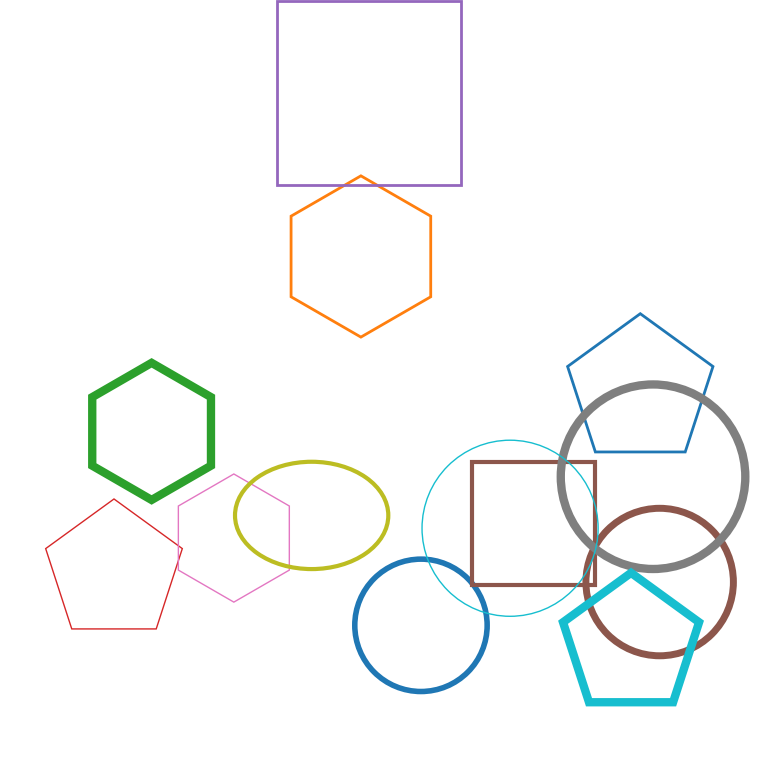[{"shape": "pentagon", "thickness": 1, "radius": 0.5, "center": [0.832, 0.493]}, {"shape": "circle", "thickness": 2, "radius": 0.43, "center": [0.547, 0.188]}, {"shape": "hexagon", "thickness": 1, "radius": 0.52, "center": [0.469, 0.667]}, {"shape": "hexagon", "thickness": 3, "radius": 0.45, "center": [0.197, 0.44]}, {"shape": "pentagon", "thickness": 0.5, "radius": 0.47, "center": [0.148, 0.259]}, {"shape": "square", "thickness": 1, "radius": 0.6, "center": [0.479, 0.879]}, {"shape": "square", "thickness": 1.5, "radius": 0.4, "center": [0.693, 0.32]}, {"shape": "circle", "thickness": 2.5, "radius": 0.48, "center": [0.857, 0.244]}, {"shape": "hexagon", "thickness": 0.5, "radius": 0.42, "center": [0.304, 0.301]}, {"shape": "circle", "thickness": 3, "radius": 0.6, "center": [0.848, 0.381]}, {"shape": "oval", "thickness": 1.5, "radius": 0.5, "center": [0.405, 0.331]}, {"shape": "pentagon", "thickness": 3, "radius": 0.46, "center": [0.82, 0.163]}, {"shape": "circle", "thickness": 0.5, "radius": 0.57, "center": [0.662, 0.314]}]